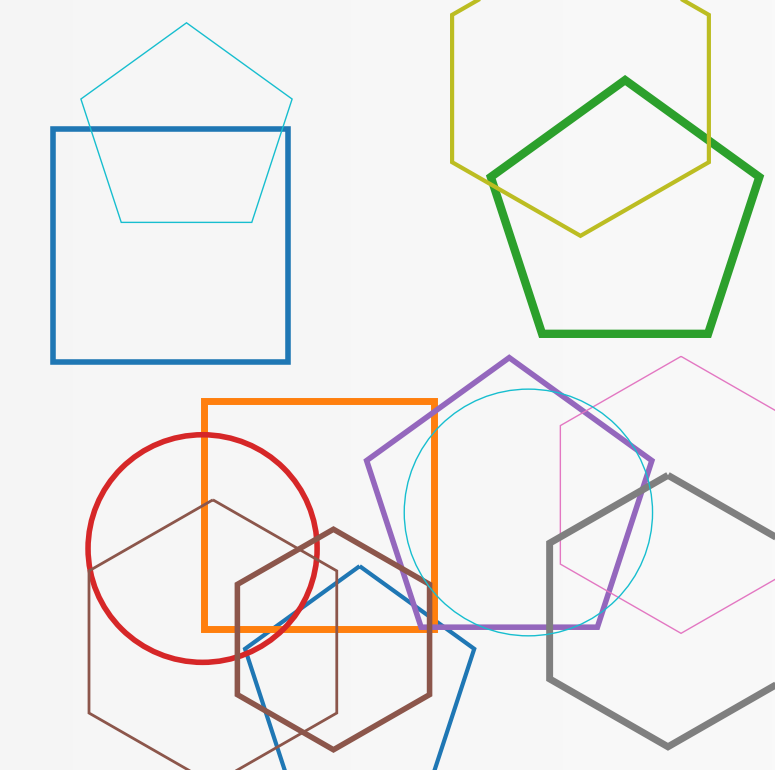[{"shape": "pentagon", "thickness": 1.5, "radius": 0.78, "center": [0.464, 0.109]}, {"shape": "square", "thickness": 2, "radius": 0.76, "center": [0.22, 0.681]}, {"shape": "square", "thickness": 2.5, "radius": 0.74, "center": [0.412, 0.332]}, {"shape": "pentagon", "thickness": 3, "radius": 0.91, "center": [0.807, 0.714]}, {"shape": "circle", "thickness": 2, "radius": 0.74, "center": [0.261, 0.288]}, {"shape": "pentagon", "thickness": 2, "radius": 0.97, "center": [0.657, 0.342]}, {"shape": "hexagon", "thickness": 1, "radius": 0.92, "center": [0.275, 0.166]}, {"shape": "hexagon", "thickness": 2, "radius": 0.72, "center": [0.43, 0.169]}, {"shape": "hexagon", "thickness": 0.5, "radius": 0.9, "center": [0.879, 0.357]}, {"shape": "hexagon", "thickness": 2.5, "radius": 0.88, "center": [0.862, 0.206]}, {"shape": "hexagon", "thickness": 1.5, "radius": 0.96, "center": [0.749, 0.885]}, {"shape": "pentagon", "thickness": 0.5, "radius": 0.72, "center": [0.241, 0.827]}, {"shape": "circle", "thickness": 0.5, "radius": 0.8, "center": [0.682, 0.334]}]